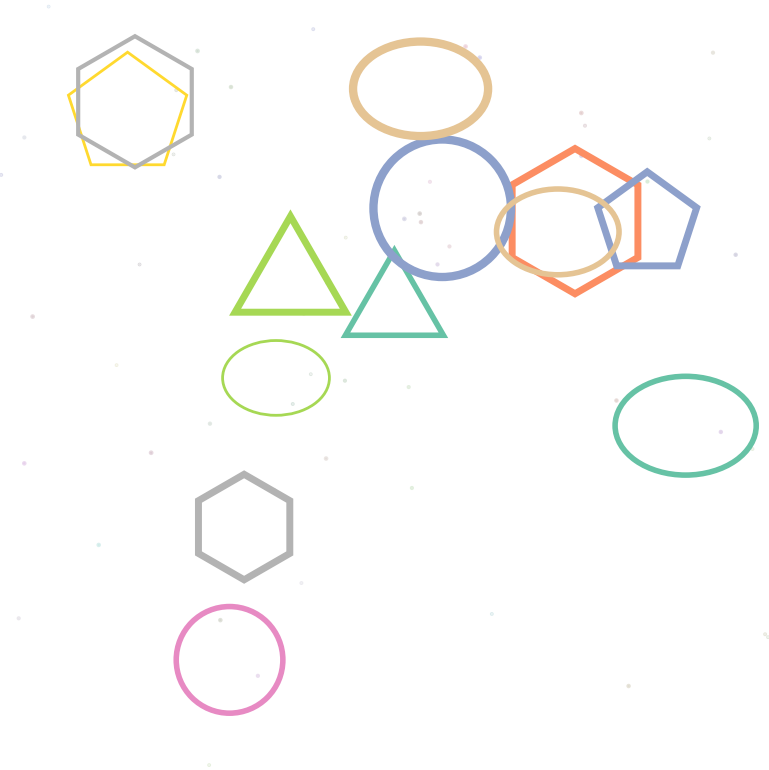[{"shape": "oval", "thickness": 2, "radius": 0.46, "center": [0.89, 0.447]}, {"shape": "triangle", "thickness": 2, "radius": 0.37, "center": [0.512, 0.601]}, {"shape": "hexagon", "thickness": 2.5, "radius": 0.47, "center": [0.747, 0.713]}, {"shape": "pentagon", "thickness": 2.5, "radius": 0.34, "center": [0.841, 0.709]}, {"shape": "circle", "thickness": 3, "radius": 0.45, "center": [0.574, 0.73]}, {"shape": "circle", "thickness": 2, "radius": 0.35, "center": [0.298, 0.143]}, {"shape": "oval", "thickness": 1, "radius": 0.35, "center": [0.358, 0.509]}, {"shape": "triangle", "thickness": 2.5, "radius": 0.42, "center": [0.377, 0.636]}, {"shape": "pentagon", "thickness": 1, "radius": 0.4, "center": [0.166, 0.851]}, {"shape": "oval", "thickness": 3, "radius": 0.44, "center": [0.546, 0.885]}, {"shape": "oval", "thickness": 2, "radius": 0.4, "center": [0.724, 0.699]}, {"shape": "hexagon", "thickness": 2.5, "radius": 0.34, "center": [0.317, 0.316]}, {"shape": "hexagon", "thickness": 1.5, "radius": 0.43, "center": [0.175, 0.868]}]